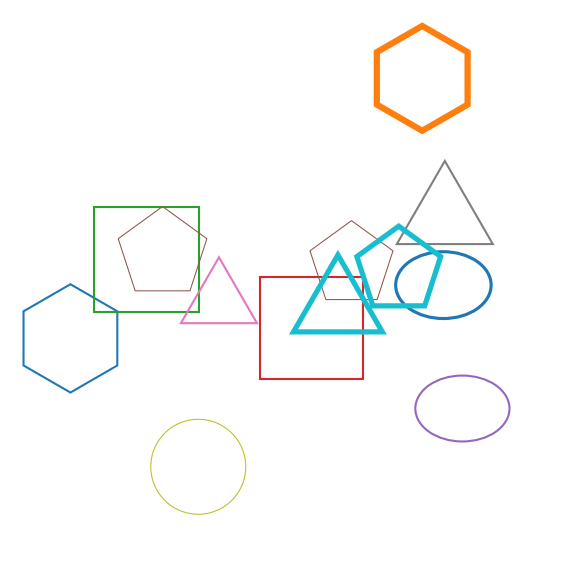[{"shape": "hexagon", "thickness": 1, "radius": 0.47, "center": [0.122, 0.413]}, {"shape": "oval", "thickness": 1.5, "radius": 0.41, "center": [0.768, 0.505]}, {"shape": "hexagon", "thickness": 3, "radius": 0.45, "center": [0.731, 0.863]}, {"shape": "square", "thickness": 1, "radius": 0.45, "center": [0.254, 0.55]}, {"shape": "square", "thickness": 1, "radius": 0.44, "center": [0.54, 0.431]}, {"shape": "oval", "thickness": 1, "radius": 0.41, "center": [0.801, 0.292]}, {"shape": "pentagon", "thickness": 0.5, "radius": 0.38, "center": [0.609, 0.542]}, {"shape": "pentagon", "thickness": 0.5, "radius": 0.4, "center": [0.281, 0.561]}, {"shape": "triangle", "thickness": 1, "radius": 0.38, "center": [0.379, 0.478]}, {"shape": "triangle", "thickness": 1, "radius": 0.48, "center": [0.77, 0.624]}, {"shape": "circle", "thickness": 0.5, "radius": 0.41, "center": [0.343, 0.191]}, {"shape": "pentagon", "thickness": 2.5, "radius": 0.38, "center": [0.691, 0.531]}, {"shape": "triangle", "thickness": 2.5, "radius": 0.44, "center": [0.585, 0.469]}]